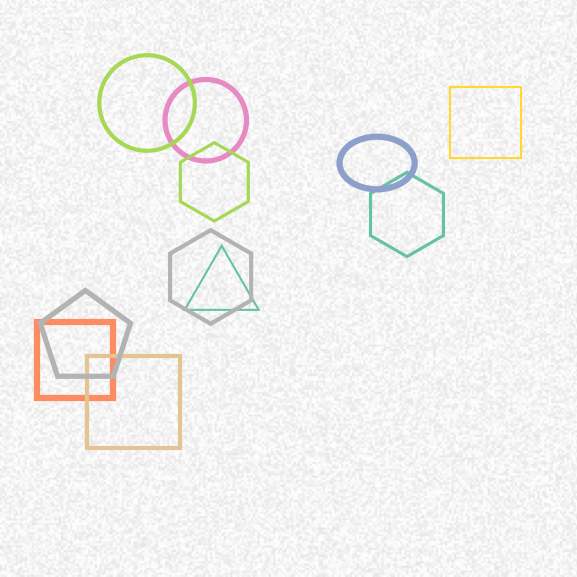[{"shape": "triangle", "thickness": 1, "radius": 0.37, "center": [0.384, 0.5]}, {"shape": "hexagon", "thickness": 1.5, "radius": 0.36, "center": [0.705, 0.628]}, {"shape": "square", "thickness": 3, "radius": 0.33, "center": [0.129, 0.376]}, {"shape": "oval", "thickness": 3, "radius": 0.33, "center": [0.653, 0.717]}, {"shape": "circle", "thickness": 2.5, "radius": 0.35, "center": [0.356, 0.791]}, {"shape": "hexagon", "thickness": 1.5, "radius": 0.34, "center": [0.371, 0.684]}, {"shape": "circle", "thickness": 2, "radius": 0.41, "center": [0.255, 0.821]}, {"shape": "square", "thickness": 1, "radius": 0.31, "center": [0.841, 0.787]}, {"shape": "square", "thickness": 2, "radius": 0.4, "center": [0.231, 0.303]}, {"shape": "pentagon", "thickness": 2.5, "radius": 0.41, "center": [0.148, 0.414]}, {"shape": "hexagon", "thickness": 2, "radius": 0.41, "center": [0.365, 0.52]}]